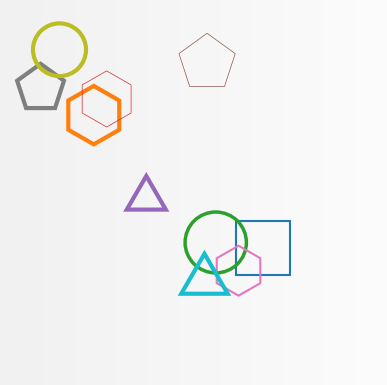[{"shape": "square", "thickness": 1.5, "radius": 0.35, "center": [0.68, 0.356]}, {"shape": "hexagon", "thickness": 3, "radius": 0.38, "center": [0.242, 0.701]}, {"shape": "circle", "thickness": 2.5, "radius": 0.4, "center": [0.557, 0.37]}, {"shape": "hexagon", "thickness": 0.5, "radius": 0.36, "center": [0.275, 0.743]}, {"shape": "triangle", "thickness": 3, "radius": 0.29, "center": [0.378, 0.485]}, {"shape": "pentagon", "thickness": 0.5, "radius": 0.38, "center": [0.534, 0.837]}, {"shape": "hexagon", "thickness": 1.5, "radius": 0.32, "center": [0.616, 0.297]}, {"shape": "pentagon", "thickness": 3, "radius": 0.32, "center": [0.105, 0.771]}, {"shape": "circle", "thickness": 3, "radius": 0.34, "center": [0.154, 0.871]}, {"shape": "triangle", "thickness": 3, "radius": 0.35, "center": [0.528, 0.272]}]